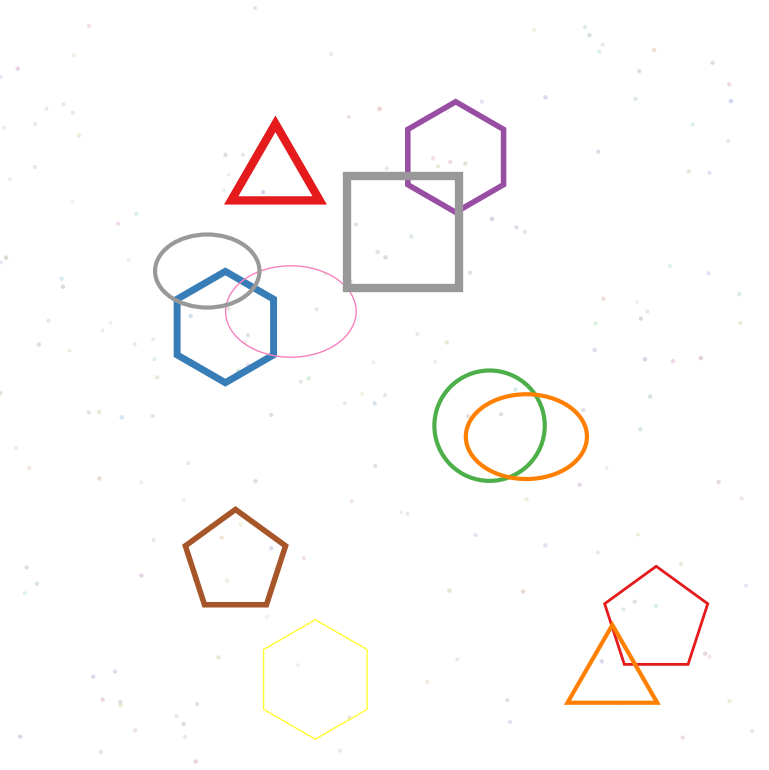[{"shape": "triangle", "thickness": 3, "radius": 0.33, "center": [0.358, 0.773]}, {"shape": "pentagon", "thickness": 1, "radius": 0.35, "center": [0.852, 0.194]}, {"shape": "hexagon", "thickness": 2.5, "radius": 0.36, "center": [0.293, 0.575]}, {"shape": "circle", "thickness": 1.5, "radius": 0.36, "center": [0.636, 0.447]}, {"shape": "hexagon", "thickness": 2, "radius": 0.36, "center": [0.592, 0.796]}, {"shape": "oval", "thickness": 1.5, "radius": 0.39, "center": [0.684, 0.433]}, {"shape": "triangle", "thickness": 1.5, "radius": 0.34, "center": [0.795, 0.121]}, {"shape": "hexagon", "thickness": 0.5, "radius": 0.39, "center": [0.41, 0.118]}, {"shape": "pentagon", "thickness": 2, "radius": 0.34, "center": [0.306, 0.27]}, {"shape": "oval", "thickness": 0.5, "radius": 0.42, "center": [0.378, 0.595]}, {"shape": "oval", "thickness": 1.5, "radius": 0.34, "center": [0.269, 0.648]}, {"shape": "square", "thickness": 3, "radius": 0.36, "center": [0.523, 0.699]}]